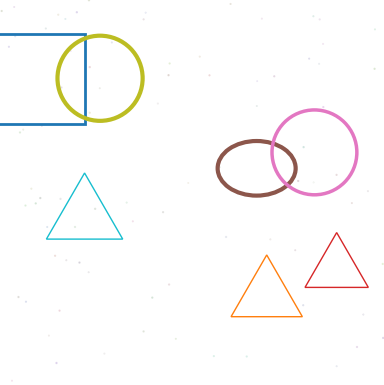[{"shape": "square", "thickness": 2, "radius": 0.59, "center": [0.103, 0.796]}, {"shape": "triangle", "thickness": 1, "radius": 0.53, "center": [0.693, 0.231]}, {"shape": "triangle", "thickness": 1, "radius": 0.47, "center": [0.874, 0.301]}, {"shape": "oval", "thickness": 3, "radius": 0.51, "center": [0.667, 0.563]}, {"shape": "circle", "thickness": 2.5, "radius": 0.55, "center": [0.817, 0.604]}, {"shape": "circle", "thickness": 3, "radius": 0.55, "center": [0.26, 0.797]}, {"shape": "triangle", "thickness": 1, "radius": 0.57, "center": [0.22, 0.436]}]